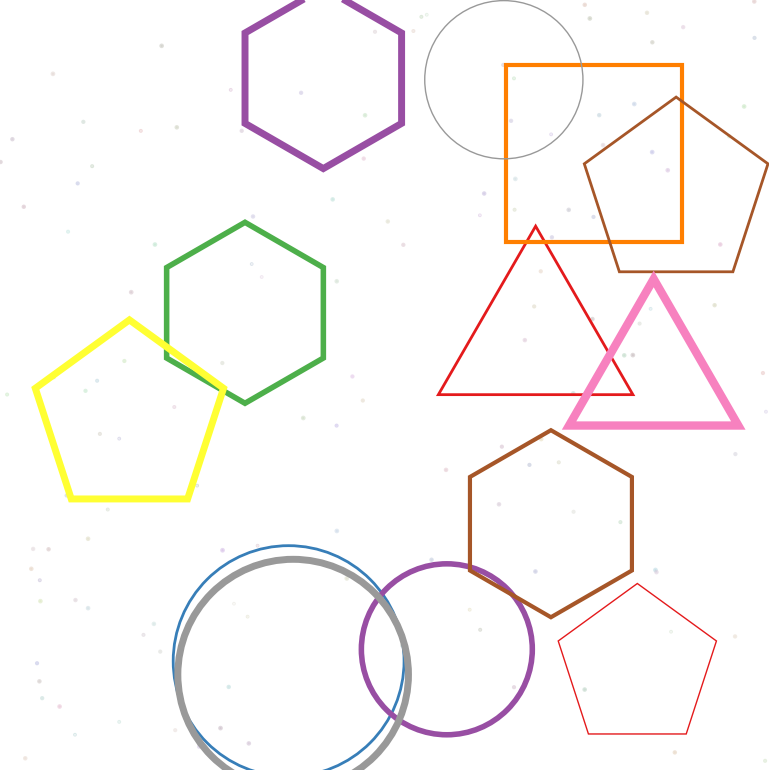[{"shape": "triangle", "thickness": 1, "radius": 0.73, "center": [0.696, 0.56]}, {"shape": "pentagon", "thickness": 0.5, "radius": 0.54, "center": [0.828, 0.134]}, {"shape": "circle", "thickness": 1, "radius": 0.75, "center": [0.375, 0.141]}, {"shape": "hexagon", "thickness": 2, "radius": 0.59, "center": [0.318, 0.594]}, {"shape": "hexagon", "thickness": 2.5, "radius": 0.59, "center": [0.42, 0.898]}, {"shape": "circle", "thickness": 2, "radius": 0.55, "center": [0.58, 0.157]}, {"shape": "square", "thickness": 1.5, "radius": 0.57, "center": [0.771, 0.801]}, {"shape": "pentagon", "thickness": 2.5, "radius": 0.64, "center": [0.168, 0.456]}, {"shape": "pentagon", "thickness": 1, "radius": 0.63, "center": [0.878, 0.749]}, {"shape": "hexagon", "thickness": 1.5, "radius": 0.61, "center": [0.716, 0.32]}, {"shape": "triangle", "thickness": 3, "radius": 0.63, "center": [0.849, 0.511]}, {"shape": "circle", "thickness": 0.5, "radius": 0.51, "center": [0.654, 0.896]}, {"shape": "circle", "thickness": 2.5, "radius": 0.75, "center": [0.381, 0.124]}]